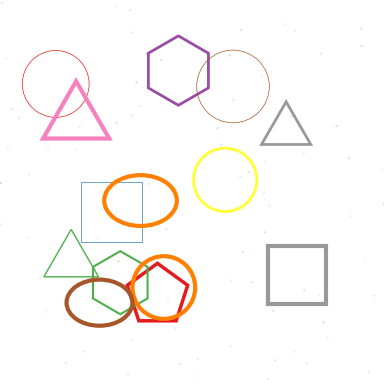[{"shape": "circle", "thickness": 0.5, "radius": 0.43, "center": [0.145, 0.782]}, {"shape": "pentagon", "thickness": 2.5, "radius": 0.41, "center": [0.409, 0.233]}, {"shape": "square", "thickness": 0.5, "radius": 0.39, "center": [0.289, 0.45]}, {"shape": "triangle", "thickness": 1, "radius": 0.41, "center": [0.185, 0.322]}, {"shape": "hexagon", "thickness": 1.5, "radius": 0.41, "center": [0.312, 0.266]}, {"shape": "hexagon", "thickness": 2, "radius": 0.45, "center": [0.463, 0.817]}, {"shape": "circle", "thickness": 3, "radius": 0.41, "center": [0.426, 0.253]}, {"shape": "oval", "thickness": 3, "radius": 0.47, "center": [0.365, 0.479]}, {"shape": "circle", "thickness": 2, "radius": 0.41, "center": [0.585, 0.533]}, {"shape": "circle", "thickness": 0.5, "radius": 0.47, "center": [0.605, 0.775]}, {"shape": "oval", "thickness": 3, "radius": 0.43, "center": [0.258, 0.214]}, {"shape": "triangle", "thickness": 3, "radius": 0.5, "center": [0.198, 0.69]}, {"shape": "triangle", "thickness": 2, "radius": 0.37, "center": [0.743, 0.662]}, {"shape": "square", "thickness": 3, "radius": 0.38, "center": [0.771, 0.285]}]